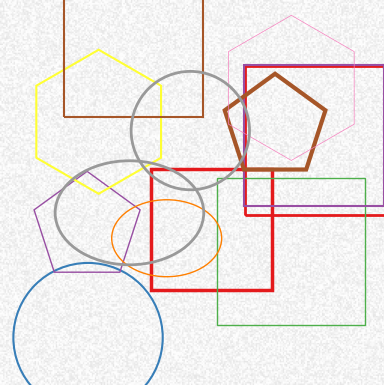[{"shape": "square", "thickness": 2, "radius": 0.97, "center": [0.831, 0.635]}, {"shape": "square", "thickness": 2.5, "radius": 0.79, "center": [0.551, 0.403]}, {"shape": "circle", "thickness": 1.5, "radius": 0.97, "center": [0.229, 0.123]}, {"shape": "square", "thickness": 1, "radius": 0.96, "center": [0.756, 0.347]}, {"shape": "square", "thickness": 1.5, "radius": 0.91, "center": [0.815, 0.649]}, {"shape": "pentagon", "thickness": 1, "radius": 0.72, "center": [0.226, 0.41]}, {"shape": "oval", "thickness": 1, "radius": 0.71, "center": [0.433, 0.381]}, {"shape": "hexagon", "thickness": 1.5, "radius": 0.94, "center": [0.256, 0.684]}, {"shape": "pentagon", "thickness": 3, "radius": 0.69, "center": [0.714, 0.671]}, {"shape": "square", "thickness": 1.5, "radius": 0.9, "center": [0.347, 0.877]}, {"shape": "hexagon", "thickness": 0.5, "radius": 0.94, "center": [0.757, 0.772]}, {"shape": "circle", "thickness": 2, "radius": 0.77, "center": [0.494, 0.661]}, {"shape": "oval", "thickness": 2, "radius": 0.96, "center": [0.336, 0.447]}]